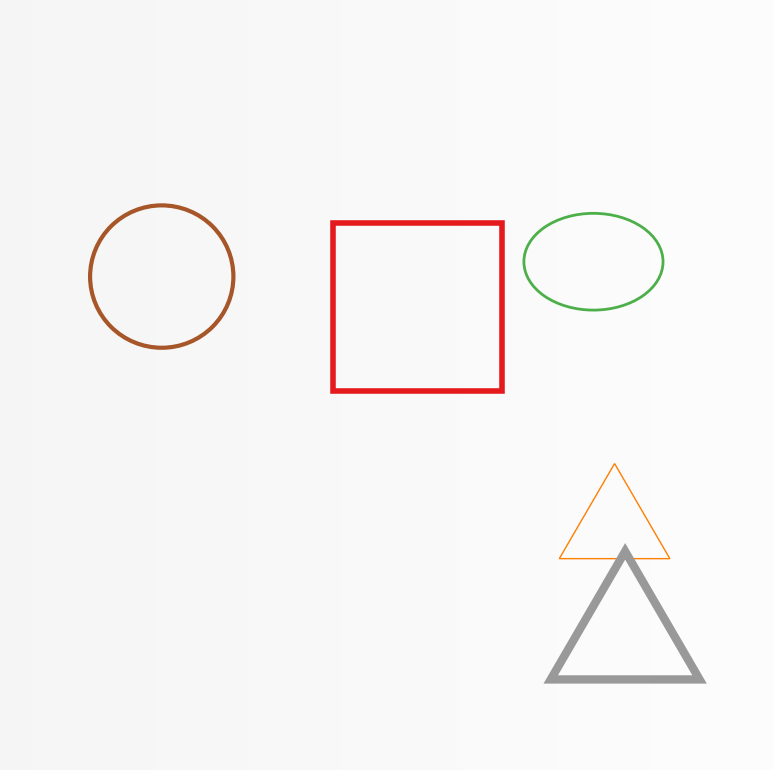[{"shape": "square", "thickness": 2, "radius": 0.55, "center": [0.539, 0.601]}, {"shape": "oval", "thickness": 1, "radius": 0.45, "center": [0.766, 0.66]}, {"shape": "triangle", "thickness": 0.5, "radius": 0.41, "center": [0.793, 0.316]}, {"shape": "circle", "thickness": 1.5, "radius": 0.46, "center": [0.209, 0.641]}, {"shape": "triangle", "thickness": 3, "radius": 0.55, "center": [0.807, 0.173]}]